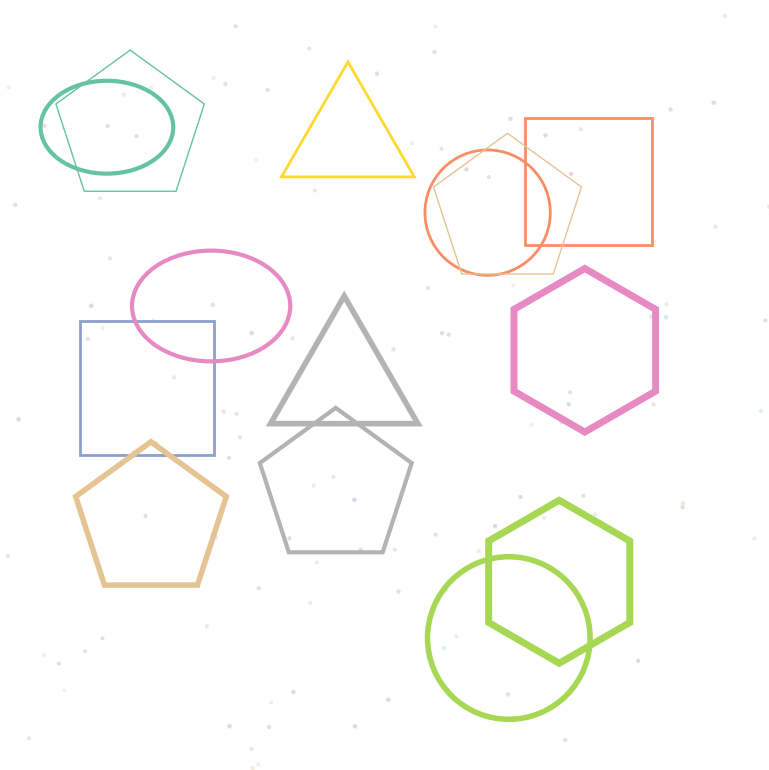[{"shape": "oval", "thickness": 1.5, "radius": 0.43, "center": [0.139, 0.835]}, {"shape": "pentagon", "thickness": 0.5, "radius": 0.51, "center": [0.169, 0.834]}, {"shape": "circle", "thickness": 1, "radius": 0.41, "center": [0.633, 0.724]}, {"shape": "square", "thickness": 1, "radius": 0.41, "center": [0.764, 0.764]}, {"shape": "square", "thickness": 1, "radius": 0.43, "center": [0.191, 0.496]}, {"shape": "hexagon", "thickness": 2.5, "radius": 0.53, "center": [0.759, 0.545]}, {"shape": "oval", "thickness": 1.5, "radius": 0.51, "center": [0.274, 0.603]}, {"shape": "hexagon", "thickness": 2.5, "radius": 0.53, "center": [0.726, 0.244]}, {"shape": "circle", "thickness": 2, "radius": 0.53, "center": [0.661, 0.171]}, {"shape": "triangle", "thickness": 1, "radius": 0.5, "center": [0.452, 0.82]}, {"shape": "pentagon", "thickness": 0.5, "radius": 0.51, "center": [0.659, 0.726]}, {"shape": "pentagon", "thickness": 2, "radius": 0.51, "center": [0.196, 0.323]}, {"shape": "pentagon", "thickness": 1.5, "radius": 0.52, "center": [0.436, 0.367]}, {"shape": "triangle", "thickness": 2, "radius": 0.55, "center": [0.447, 0.505]}]